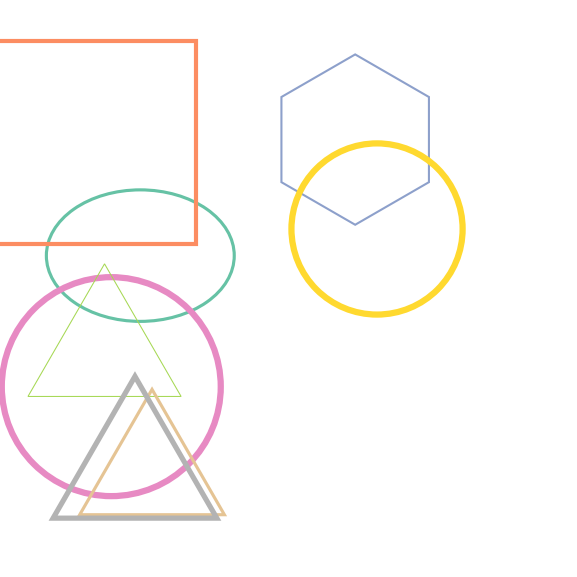[{"shape": "oval", "thickness": 1.5, "radius": 0.81, "center": [0.243, 0.556]}, {"shape": "square", "thickness": 2, "radius": 0.88, "center": [0.164, 0.752]}, {"shape": "hexagon", "thickness": 1, "radius": 0.74, "center": [0.615, 0.757]}, {"shape": "circle", "thickness": 3, "radius": 0.95, "center": [0.193, 0.33]}, {"shape": "triangle", "thickness": 0.5, "radius": 0.77, "center": [0.181, 0.389]}, {"shape": "circle", "thickness": 3, "radius": 0.74, "center": [0.653, 0.603]}, {"shape": "triangle", "thickness": 1.5, "radius": 0.72, "center": [0.263, 0.18]}, {"shape": "triangle", "thickness": 2.5, "radius": 0.82, "center": [0.234, 0.184]}]